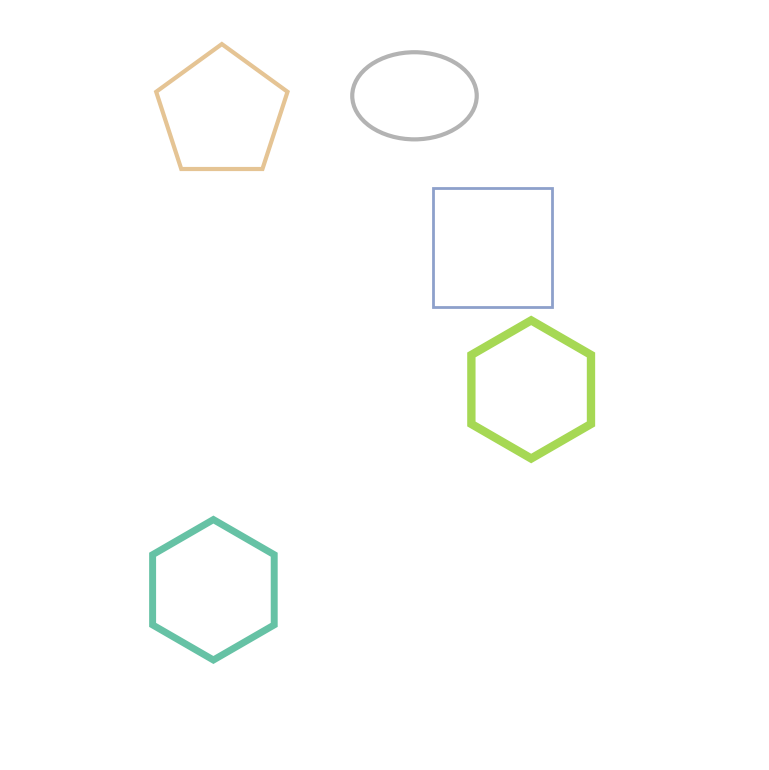[{"shape": "hexagon", "thickness": 2.5, "radius": 0.46, "center": [0.277, 0.234]}, {"shape": "square", "thickness": 1, "radius": 0.39, "center": [0.64, 0.678]}, {"shape": "hexagon", "thickness": 3, "radius": 0.45, "center": [0.69, 0.494]}, {"shape": "pentagon", "thickness": 1.5, "radius": 0.45, "center": [0.288, 0.853]}, {"shape": "oval", "thickness": 1.5, "radius": 0.4, "center": [0.538, 0.876]}]